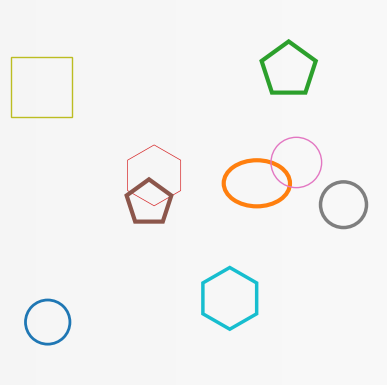[{"shape": "circle", "thickness": 2, "radius": 0.29, "center": [0.123, 0.163]}, {"shape": "oval", "thickness": 3, "radius": 0.43, "center": [0.663, 0.524]}, {"shape": "pentagon", "thickness": 3, "radius": 0.37, "center": [0.745, 0.819]}, {"shape": "hexagon", "thickness": 0.5, "radius": 0.4, "center": [0.398, 0.545]}, {"shape": "pentagon", "thickness": 3, "radius": 0.3, "center": [0.384, 0.474]}, {"shape": "circle", "thickness": 1, "radius": 0.33, "center": [0.765, 0.578]}, {"shape": "circle", "thickness": 2.5, "radius": 0.3, "center": [0.886, 0.468]}, {"shape": "square", "thickness": 1, "radius": 0.39, "center": [0.107, 0.774]}, {"shape": "hexagon", "thickness": 2.5, "radius": 0.4, "center": [0.593, 0.225]}]